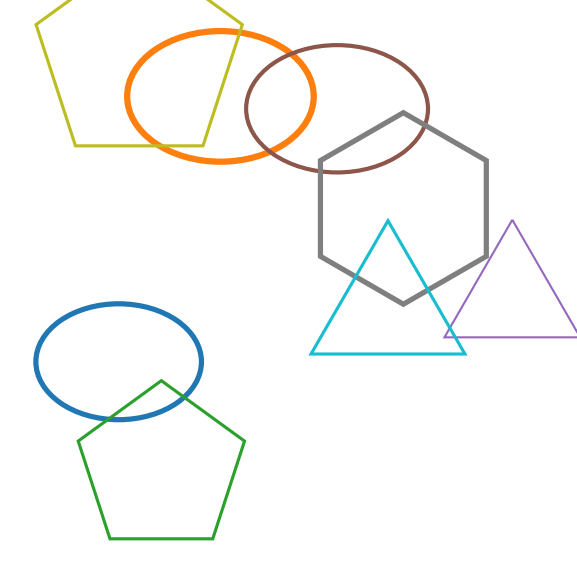[{"shape": "oval", "thickness": 2.5, "radius": 0.72, "center": [0.205, 0.373]}, {"shape": "oval", "thickness": 3, "radius": 0.81, "center": [0.382, 0.832]}, {"shape": "pentagon", "thickness": 1.5, "radius": 0.76, "center": [0.279, 0.189]}, {"shape": "triangle", "thickness": 1, "radius": 0.68, "center": [0.887, 0.483]}, {"shape": "oval", "thickness": 2, "radius": 0.79, "center": [0.584, 0.811]}, {"shape": "hexagon", "thickness": 2.5, "radius": 0.83, "center": [0.698, 0.638]}, {"shape": "pentagon", "thickness": 1.5, "radius": 0.94, "center": [0.241, 0.898]}, {"shape": "triangle", "thickness": 1.5, "radius": 0.77, "center": [0.672, 0.463]}]